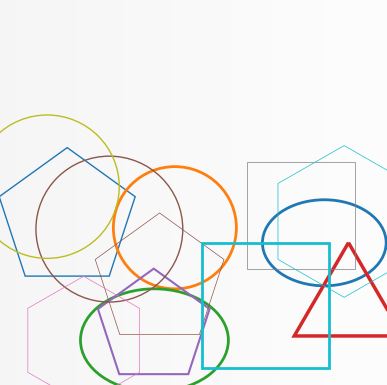[{"shape": "oval", "thickness": 2, "radius": 0.8, "center": [0.837, 0.369]}, {"shape": "pentagon", "thickness": 1, "radius": 0.92, "center": [0.173, 0.432]}, {"shape": "circle", "thickness": 2, "radius": 0.79, "center": [0.451, 0.408]}, {"shape": "oval", "thickness": 2, "radius": 0.95, "center": [0.399, 0.116]}, {"shape": "triangle", "thickness": 2.5, "radius": 0.81, "center": [0.899, 0.208]}, {"shape": "pentagon", "thickness": 1.5, "radius": 0.76, "center": [0.397, 0.151]}, {"shape": "pentagon", "thickness": 0.5, "radius": 0.87, "center": [0.412, 0.272]}, {"shape": "circle", "thickness": 1, "radius": 0.95, "center": [0.282, 0.405]}, {"shape": "hexagon", "thickness": 0.5, "radius": 0.83, "center": [0.216, 0.116]}, {"shape": "square", "thickness": 0.5, "radius": 0.7, "center": [0.778, 0.44]}, {"shape": "circle", "thickness": 1, "radius": 0.93, "center": [0.122, 0.515]}, {"shape": "square", "thickness": 2, "radius": 0.82, "center": [0.685, 0.207]}, {"shape": "hexagon", "thickness": 0.5, "radius": 0.99, "center": [0.888, 0.425]}]